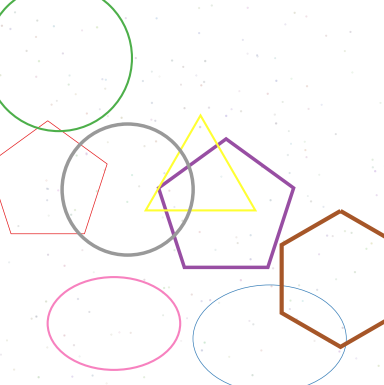[{"shape": "pentagon", "thickness": 0.5, "radius": 0.81, "center": [0.124, 0.524]}, {"shape": "oval", "thickness": 0.5, "radius": 1.0, "center": [0.7, 0.121]}, {"shape": "circle", "thickness": 1.5, "radius": 0.95, "center": [0.153, 0.849]}, {"shape": "pentagon", "thickness": 2.5, "radius": 0.92, "center": [0.587, 0.455]}, {"shape": "triangle", "thickness": 1.5, "radius": 0.82, "center": [0.521, 0.536]}, {"shape": "hexagon", "thickness": 3, "radius": 0.88, "center": [0.884, 0.276]}, {"shape": "oval", "thickness": 1.5, "radius": 0.86, "center": [0.296, 0.16]}, {"shape": "circle", "thickness": 2.5, "radius": 0.85, "center": [0.331, 0.508]}]